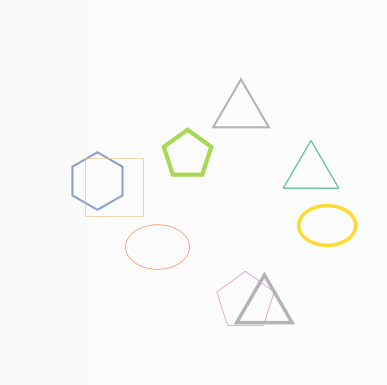[{"shape": "triangle", "thickness": 1, "radius": 0.41, "center": [0.803, 0.552]}, {"shape": "oval", "thickness": 0.5, "radius": 0.41, "center": [0.407, 0.358]}, {"shape": "hexagon", "thickness": 1.5, "radius": 0.37, "center": [0.252, 0.53]}, {"shape": "pentagon", "thickness": 0.5, "radius": 0.39, "center": [0.633, 0.217]}, {"shape": "pentagon", "thickness": 3, "radius": 0.32, "center": [0.484, 0.599]}, {"shape": "oval", "thickness": 2.5, "radius": 0.37, "center": [0.844, 0.414]}, {"shape": "square", "thickness": 0.5, "radius": 0.38, "center": [0.295, 0.515]}, {"shape": "triangle", "thickness": 1.5, "radius": 0.42, "center": [0.622, 0.711]}, {"shape": "triangle", "thickness": 2.5, "radius": 0.41, "center": [0.682, 0.203]}]